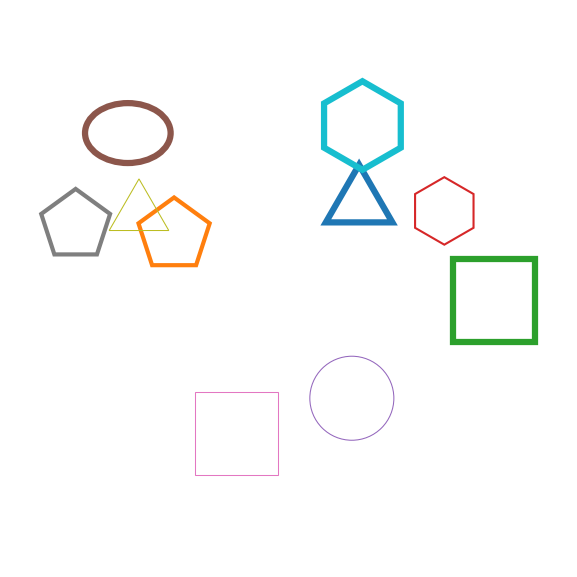[{"shape": "triangle", "thickness": 3, "radius": 0.33, "center": [0.622, 0.647]}, {"shape": "pentagon", "thickness": 2, "radius": 0.32, "center": [0.301, 0.592]}, {"shape": "square", "thickness": 3, "radius": 0.36, "center": [0.855, 0.479]}, {"shape": "hexagon", "thickness": 1, "radius": 0.29, "center": [0.769, 0.634]}, {"shape": "circle", "thickness": 0.5, "radius": 0.36, "center": [0.609, 0.31]}, {"shape": "oval", "thickness": 3, "radius": 0.37, "center": [0.221, 0.769]}, {"shape": "square", "thickness": 0.5, "radius": 0.36, "center": [0.409, 0.248]}, {"shape": "pentagon", "thickness": 2, "radius": 0.31, "center": [0.131, 0.609]}, {"shape": "triangle", "thickness": 0.5, "radius": 0.3, "center": [0.241, 0.63]}, {"shape": "hexagon", "thickness": 3, "radius": 0.38, "center": [0.628, 0.782]}]